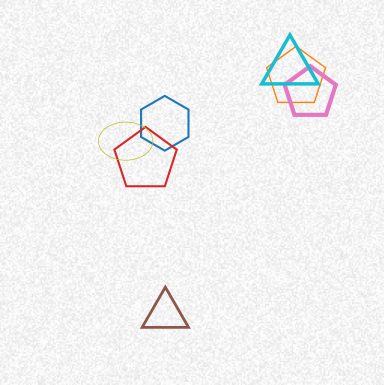[{"shape": "hexagon", "thickness": 1.5, "radius": 0.36, "center": [0.428, 0.68]}, {"shape": "pentagon", "thickness": 1, "radius": 0.4, "center": [0.769, 0.799]}, {"shape": "pentagon", "thickness": 1.5, "radius": 0.43, "center": [0.378, 0.585]}, {"shape": "triangle", "thickness": 2, "radius": 0.35, "center": [0.429, 0.185]}, {"shape": "pentagon", "thickness": 3, "radius": 0.35, "center": [0.806, 0.758]}, {"shape": "oval", "thickness": 0.5, "radius": 0.35, "center": [0.326, 0.633]}, {"shape": "triangle", "thickness": 2.5, "radius": 0.42, "center": [0.753, 0.824]}]